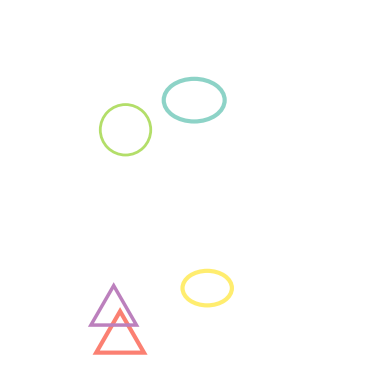[{"shape": "oval", "thickness": 3, "radius": 0.4, "center": [0.504, 0.74]}, {"shape": "triangle", "thickness": 3, "radius": 0.36, "center": [0.312, 0.12]}, {"shape": "circle", "thickness": 2, "radius": 0.33, "center": [0.326, 0.663]}, {"shape": "triangle", "thickness": 2.5, "radius": 0.34, "center": [0.295, 0.19]}, {"shape": "oval", "thickness": 3, "radius": 0.32, "center": [0.538, 0.252]}]